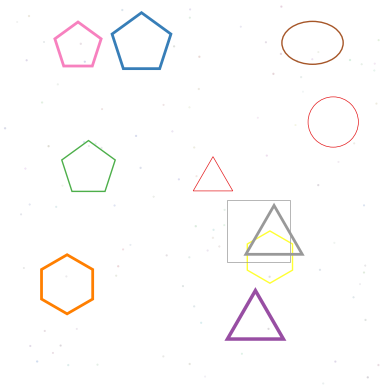[{"shape": "triangle", "thickness": 0.5, "radius": 0.3, "center": [0.553, 0.534]}, {"shape": "circle", "thickness": 0.5, "radius": 0.33, "center": [0.866, 0.683]}, {"shape": "pentagon", "thickness": 2, "radius": 0.4, "center": [0.368, 0.887]}, {"shape": "pentagon", "thickness": 1, "radius": 0.36, "center": [0.23, 0.562]}, {"shape": "triangle", "thickness": 2.5, "radius": 0.42, "center": [0.663, 0.161]}, {"shape": "hexagon", "thickness": 2, "radius": 0.38, "center": [0.174, 0.262]}, {"shape": "hexagon", "thickness": 1, "radius": 0.34, "center": [0.701, 0.332]}, {"shape": "oval", "thickness": 1, "radius": 0.4, "center": [0.812, 0.889]}, {"shape": "pentagon", "thickness": 2, "radius": 0.32, "center": [0.203, 0.88]}, {"shape": "triangle", "thickness": 2, "radius": 0.42, "center": [0.712, 0.382]}, {"shape": "square", "thickness": 0.5, "radius": 0.41, "center": [0.672, 0.4]}]